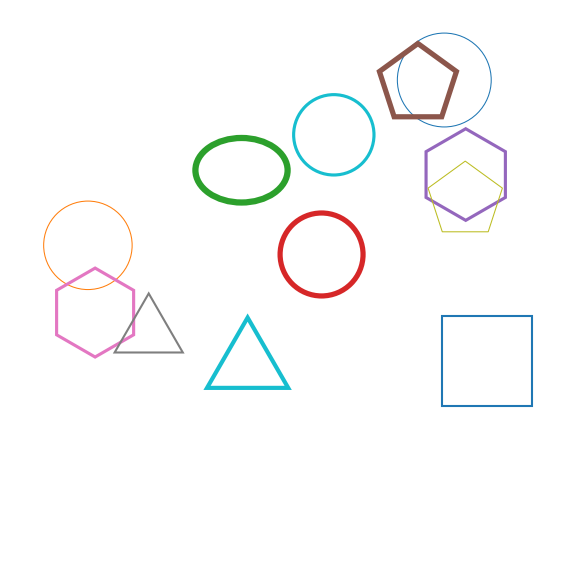[{"shape": "square", "thickness": 1, "radius": 0.39, "center": [0.844, 0.374]}, {"shape": "circle", "thickness": 0.5, "radius": 0.41, "center": [0.769, 0.861]}, {"shape": "circle", "thickness": 0.5, "radius": 0.38, "center": [0.152, 0.574]}, {"shape": "oval", "thickness": 3, "radius": 0.4, "center": [0.418, 0.704]}, {"shape": "circle", "thickness": 2.5, "radius": 0.36, "center": [0.557, 0.558]}, {"shape": "hexagon", "thickness": 1.5, "radius": 0.4, "center": [0.806, 0.697]}, {"shape": "pentagon", "thickness": 2.5, "radius": 0.35, "center": [0.724, 0.854]}, {"shape": "hexagon", "thickness": 1.5, "radius": 0.38, "center": [0.165, 0.458]}, {"shape": "triangle", "thickness": 1, "radius": 0.34, "center": [0.258, 0.423]}, {"shape": "pentagon", "thickness": 0.5, "radius": 0.34, "center": [0.806, 0.652]}, {"shape": "triangle", "thickness": 2, "radius": 0.41, "center": [0.429, 0.368]}, {"shape": "circle", "thickness": 1.5, "radius": 0.35, "center": [0.578, 0.766]}]